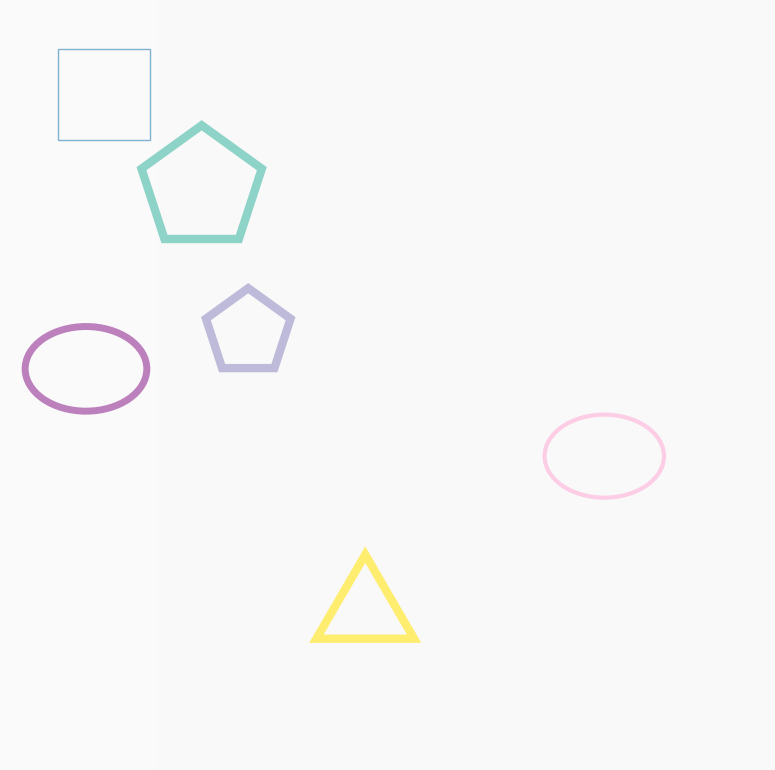[{"shape": "pentagon", "thickness": 3, "radius": 0.41, "center": [0.26, 0.756]}, {"shape": "pentagon", "thickness": 3, "radius": 0.29, "center": [0.32, 0.568]}, {"shape": "square", "thickness": 0.5, "radius": 0.3, "center": [0.134, 0.877]}, {"shape": "oval", "thickness": 1.5, "radius": 0.39, "center": [0.78, 0.408]}, {"shape": "oval", "thickness": 2.5, "radius": 0.39, "center": [0.111, 0.521]}, {"shape": "triangle", "thickness": 3, "radius": 0.36, "center": [0.471, 0.207]}]